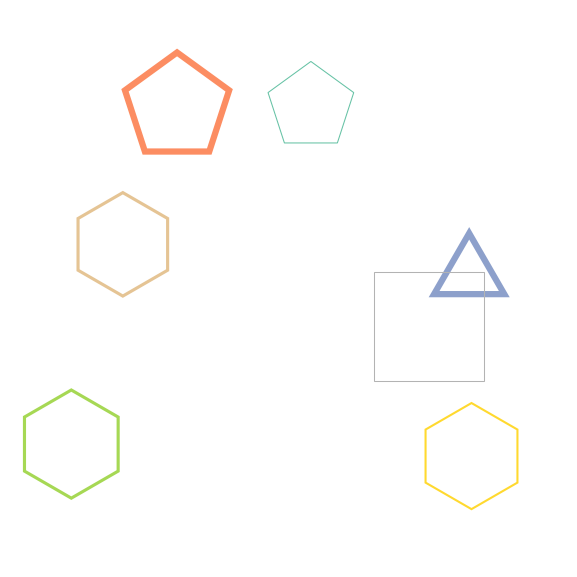[{"shape": "pentagon", "thickness": 0.5, "radius": 0.39, "center": [0.538, 0.815]}, {"shape": "pentagon", "thickness": 3, "radius": 0.47, "center": [0.307, 0.813]}, {"shape": "triangle", "thickness": 3, "radius": 0.35, "center": [0.812, 0.525]}, {"shape": "hexagon", "thickness": 1.5, "radius": 0.47, "center": [0.123, 0.23]}, {"shape": "hexagon", "thickness": 1, "radius": 0.46, "center": [0.816, 0.209]}, {"shape": "hexagon", "thickness": 1.5, "radius": 0.45, "center": [0.213, 0.576]}, {"shape": "square", "thickness": 0.5, "radius": 0.47, "center": [0.743, 0.433]}]